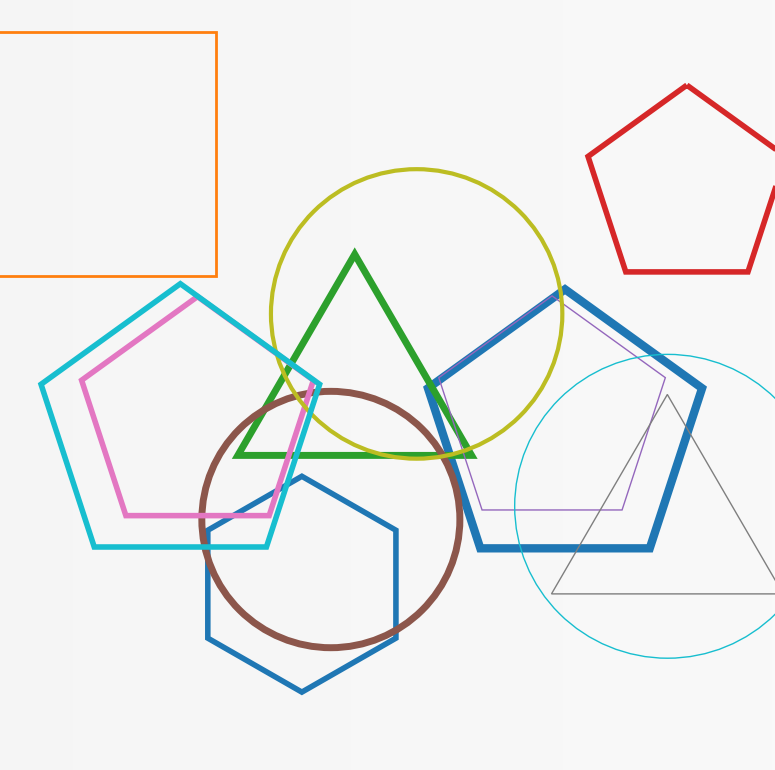[{"shape": "pentagon", "thickness": 3, "radius": 0.93, "center": [0.729, 0.438]}, {"shape": "hexagon", "thickness": 2, "radius": 0.7, "center": [0.39, 0.241]}, {"shape": "square", "thickness": 1, "radius": 0.79, "center": [0.121, 0.8]}, {"shape": "triangle", "thickness": 2.5, "radius": 0.87, "center": [0.458, 0.496]}, {"shape": "pentagon", "thickness": 2, "radius": 0.67, "center": [0.886, 0.755]}, {"shape": "pentagon", "thickness": 0.5, "radius": 0.77, "center": [0.712, 0.462]}, {"shape": "circle", "thickness": 2.5, "radius": 0.83, "center": [0.427, 0.325]}, {"shape": "pentagon", "thickness": 2, "radius": 0.79, "center": [0.255, 0.458]}, {"shape": "triangle", "thickness": 0.5, "radius": 0.86, "center": [0.861, 0.315]}, {"shape": "circle", "thickness": 1.5, "radius": 0.94, "center": [0.538, 0.592]}, {"shape": "pentagon", "thickness": 2, "radius": 0.94, "center": [0.233, 0.443]}, {"shape": "circle", "thickness": 0.5, "radius": 0.99, "center": [0.861, 0.342]}]